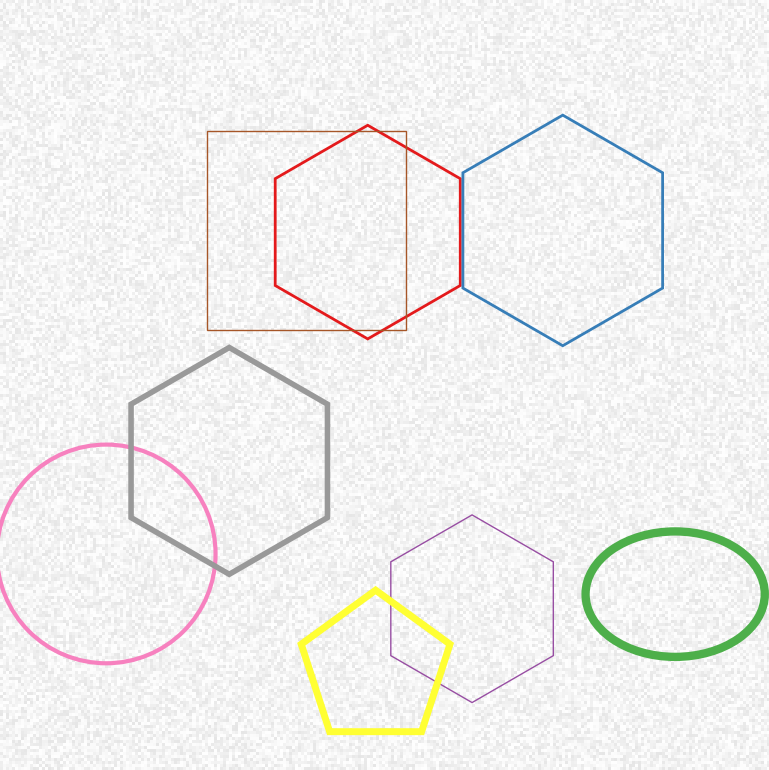[{"shape": "hexagon", "thickness": 1, "radius": 0.69, "center": [0.478, 0.699]}, {"shape": "hexagon", "thickness": 1, "radius": 0.75, "center": [0.731, 0.701]}, {"shape": "oval", "thickness": 3, "radius": 0.58, "center": [0.877, 0.228]}, {"shape": "hexagon", "thickness": 0.5, "radius": 0.61, "center": [0.613, 0.209]}, {"shape": "pentagon", "thickness": 2.5, "radius": 0.51, "center": [0.488, 0.132]}, {"shape": "square", "thickness": 0.5, "radius": 0.65, "center": [0.398, 0.701]}, {"shape": "circle", "thickness": 1.5, "radius": 0.71, "center": [0.138, 0.281]}, {"shape": "hexagon", "thickness": 2, "radius": 0.74, "center": [0.298, 0.401]}]